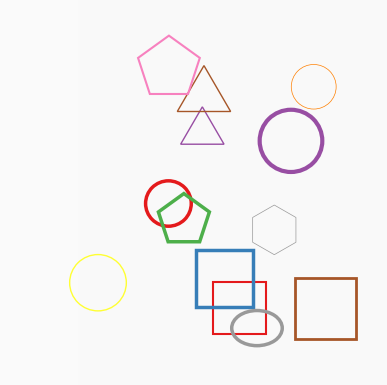[{"shape": "circle", "thickness": 2.5, "radius": 0.29, "center": [0.435, 0.471]}, {"shape": "square", "thickness": 1.5, "radius": 0.34, "center": [0.618, 0.201]}, {"shape": "square", "thickness": 2.5, "radius": 0.37, "center": [0.579, 0.275]}, {"shape": "pentagon", "thickness": 2.5, "radius": 0.35, "center": [0.475, 0.428]}, {"shape": "circle", "thickness": 3, "radius": 0.4, "center": [0.751, 0.634]}, {"shape": "triangle", "thickness": 1, "radius": 0.32, "center": [0.522, 0.658]}, {"shape": "circle", "thickness": 0.5, "radius": 0.29, "center": [0.81, 0.775]}, {"shape": "circle", "thickness": 1, "radius": 0.37, "center": [0.253, 0.266]}, {"shape": "square", "thickness": 2, "radius": 0.39, "center": [0.84, 0.199]}, {"shape": "triangle", "thickness": 1, "radius": 0.4, "center": [0.526, 0.75]}, {"shape": "pentagon", "thickness": 1.5, "radius": 0.42, "center": [0.436, 0.824]}, {"shape": "hexagon", "thickness": 0.5, "radius": 0.32, "center": [0.708, 0.403]}, {"shape": "oval", "thickness": 2.5, "radius": 0.33, "center": [0.663, 0.148]}]